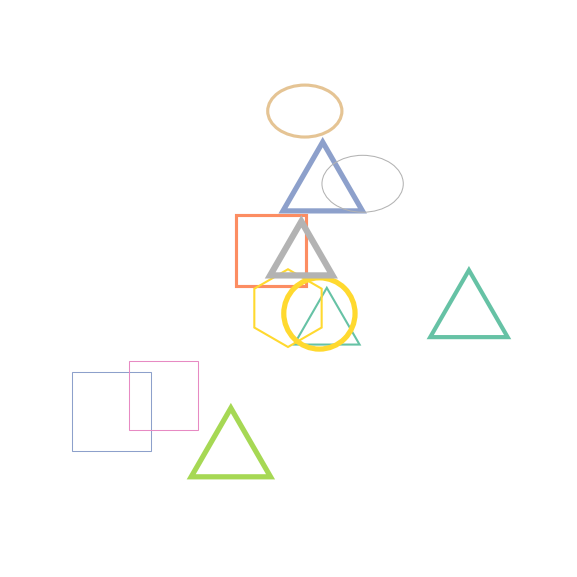[{"shape": "triangle", "thickness": 2, "radius": 0.39, "center": [0.812, 0.454]}, {"shape": "triangle", "thickness": 1, "radius": 0.33, "center": [0.566, 0.435]}, {"shape": "square", "thickness": 1.5, "radius": 0.31, "center": [0.469, 0.565]}, {"shape": "triangle", "thickness": 2.5, "radius": 0.4, "center": [0.559, 0.674]}, {"shape": "square", "thickness": 0.5, "radius": 0.34, "center": [0.194, 0.287]}, {"shape": "square", "thickness": 0.5, "radius": 0.3, "center": [0.283, 0.314]}, {"shape": "triangle", "thickness": 2.5, "radius": 0.4, "center": [0.4, 0.213]}, {"shape": "circle", "thickness": 2.5, "radius": 0.31, "center": [0.553, 0.456]}, {"shape": "hexagon", "thickness": 1, "radius": 0.34, "center": [0.499, 0.466]}, {"shape": "oval", "thickness": 1.5, "radius": 0.32, "center": [0.528, 0.807]}, {"shape": "triangle", "thickness": 3, "radius": 0.31, "center": [0.522, 0.553]}, {"shape": "oval", "thickness": 0.5, "radius": 0.35, "center": [0.628, 0.681]}]